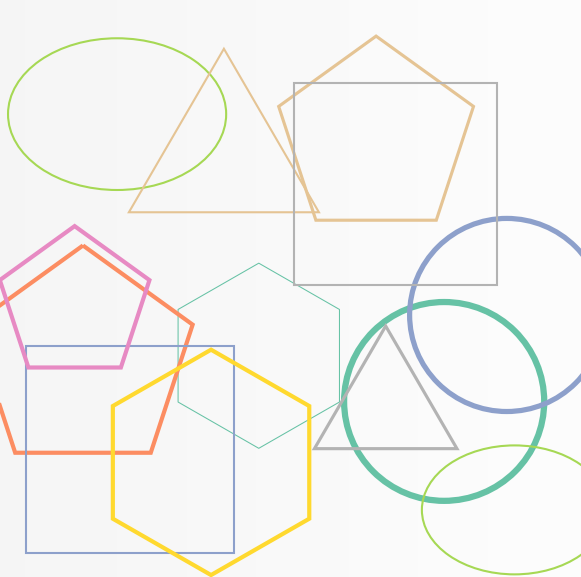[{"shape": "hexagon", "thickness": 0.5, "radius": 0.8, "center": [0.445, 0.383]}, {"shape": "circle", "thickness": 3, "radius": 0.86, "center": [0.764, 0.304]}, {"shape": "pentagon", "thickness": 2, "radius": 0.99, "center": [0.143, 0.376]}, {"shape": "circle", "thickness": 2.5, "radius": 0.84, "center": [0.872, 0.454]}, {"shape": "square", "thickness": 1, "radius": 0.9, "center": [0.224, 0.221]}, {"shape": "pentagon", "thickness": 2, "radius": 0.68, "center": [0.128, 0.472]}, {"shape": "oval", "thickness": 1, "radius": 0.8, "center": [0.885, 0.116]}, {"shape": "oval", "thickness": 1, "radius": 0.94, "center": [0.201, 0.801]}, {"shape": "hexagon", "thickness": 2, "radius": 0.98, "center": [0.363, 0.198]}, {"shape": "pentagon", "thickness": 1.5, "radius": 0.88, "center": [0.647, 0.76]}, {"shape": "triangle", "thickness": 1, "radius": 0.94, "center": [0.385, 0.726]}, {"shape": "square", "thickness": 1, "radius": 0.87, "center": [0.681, 0.68]}, {"shape": "triangle", "thickness": 1.5, "radius": 0.71, "center": [0.664, 0.293]}]